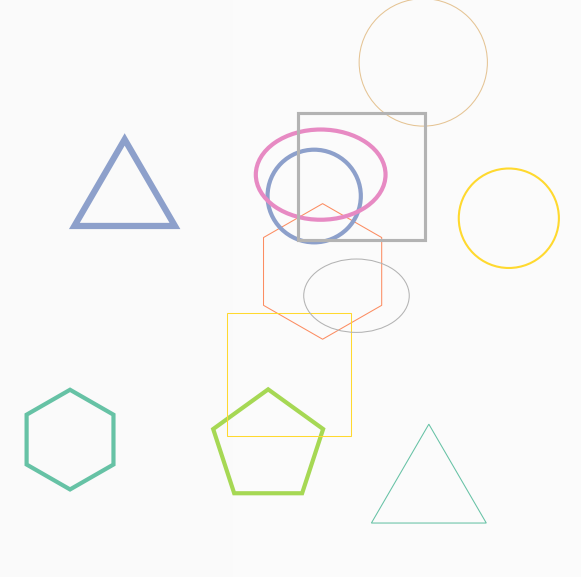[{"shape": "triangle", "thickness": 0.5, "radius": 0.57, "center": [0.738, 0.151]}, {"shape": "hexagon", "thickness": 2, "radius": 0.43, "center": [0.12, 0.238]}, {"shape": "hexagon", "thickness": 0.5, "radius": 0.59, "center": [0.555, 0.529]}, {"shape": "triangle", "thickness": 3, "radius": 0.5, "center": [0.214, 0.658]}, {"shape": "circle", "thickness": 2, "radius": 0.4, "center": [0.541, 0.66]}, {"shape": "oval", "thickness": 2, "radius": 0.56, "center": [0.552, 0.697]}, {"shape": "pentagon", "thickness": 2, "radius": 0.5, "center": [0.461, 0.225]}, {"shape": "square", "thickness": 0.5, "radius": 0.53, "center": [0.497, 0.351]}, {"shape": "circle", "thickness": 1, "radius": 0.43, "center": [0.875, 0.621]}, {"shape": "circle", "thickness": 0.5, "radius": 0.55, "center": [0.728, 0.891]}, {"shape": "square", "thickness": 1.5, "radius": 0.55, "center": [0.622, 0.693]}, {"shape": "oval", "thickness": 0.5, "radius": 0.45, "center": [0.613, 0.487]}]